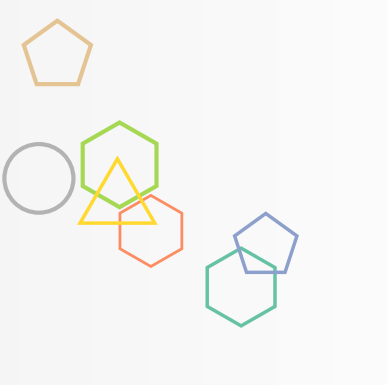[{"shape": "hexagon", "thickness": 2.5, "radius": 0.5, "center": [0.622, 0.255]}, {"shape": "hexagon", "thickness": 2, "radius": 0.46, "center": [0.389, 0.4]}, {"shape": "pentagon", "thickness": 2.5, "radius": 0.42, "center": [0.686, 0.361]}, {"shape": "hexagon", "thickness": 3, "radius": 0.55, "center": [0.309, 0.572]}, {"shape": "triangle", "thickness": 2.5, "radius": 0.56, "center": [0.303, 0.476]}, {"shape": "pentagon", "thickness": 3, "radius": 0.46, "center": [0.148, 0.855]}, {"shape": "circle", "thickness": 3, "radius": 0.45, "center": [0.1, 0.537]}]